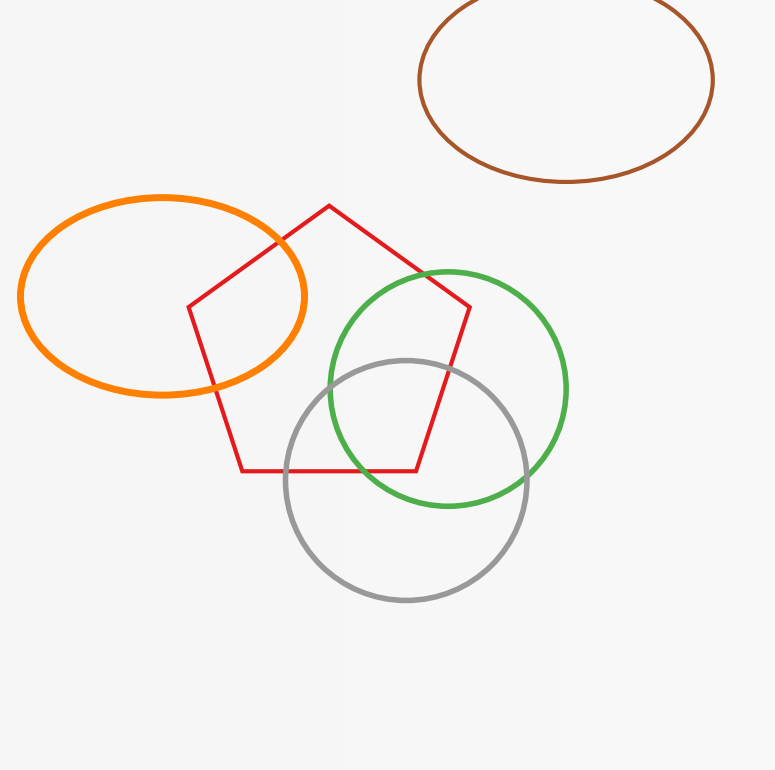[{"shape": "pentagon", "thickness": 1.5, "radius": 0.95, "center": [0.425, 0.542]}, {"shape": "circle", "thickness": 2, "radius": 0.76, "center": [0.578, 0.495]}, {"shape": "oval", "thickness": 2.5, "radius": 0.92, "center": [0.21, 0.615]}, {"shape": "oval", "thickness": 1.5, "radius": 0.95, "center": [0.73, 0.896]}, {"shape": "circle", "thickness": 2, "radius": 0.78, "center": [0.524, 0.376]}]